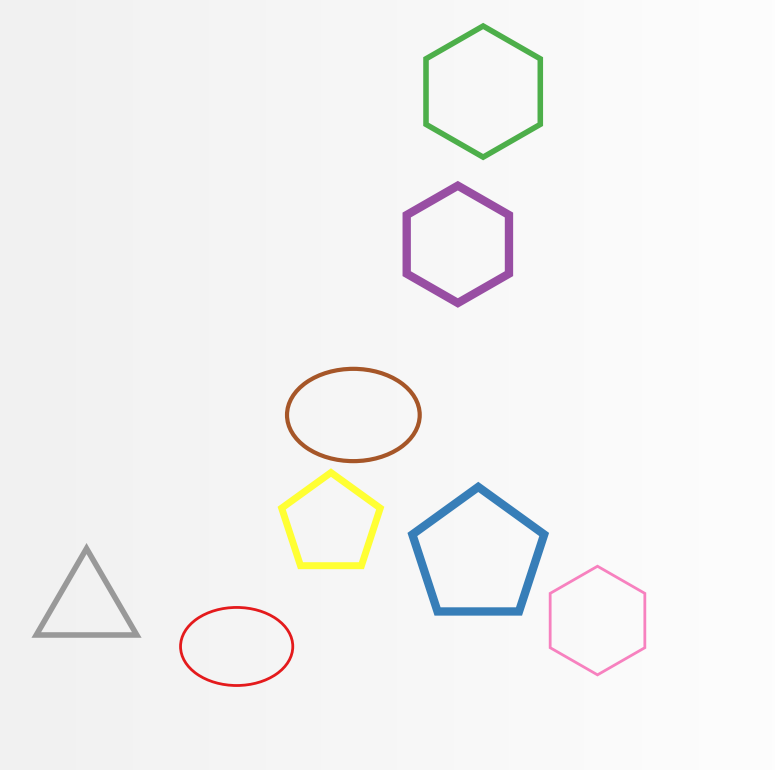[{"shape": "oval", "thickness": 1, "radius": 0.36, "center": [0.305, 0.16]}, {"shape": "pentagon", "thickness": 3, "radius": 0.45, "center": [0.617, 0.278]}, {"shape": "hexagon", "thickness": 2, "radius": 0.43, "center": [0.623, 0.881]}, {"shape": "hexagon", "thickness": 3, "radius": 0.38, "center": [0.591, 0.683]}, {"shape": "pentagon", "thickness": 2.5, "radius": 0.33, "center": [0.427, 0.319]}, {"shape": "oval", "thickness": 1.5, "radius": 0.43, "center": [0.456, 0.461]}, {"shape": "hexagon", "thickness": 1, "radius": 0.35, "center": [0.771, 0.194]}, {"shape": "triangle", "thickness": 2, "radius": 0.37, "center": [0.112, 0.213]}]